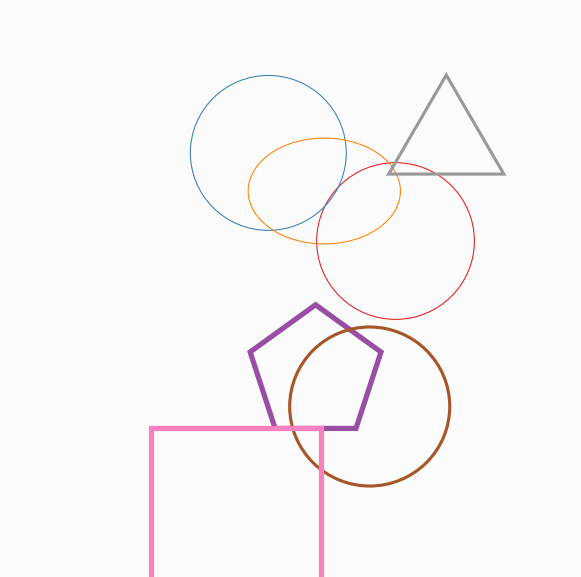[{"shape": "circle", "thickness": 0.5, "radius": 0.68, "center": [0.68, 0.582]}, {"shape": "circle", "thickness": 0.5, "radius": 0.67, "center": [0.462, 0.734]}, {"shape": "pentagon", "thickness": 2.5, "radius": 0.59, "center": [0.543, 0.353]}, {"shape": "oval", "thickness": 0.5, "radius": 0.65, "center": [0.558, 0.668]}, {"shape": "circle", "thickness": 1.5, "radius": 0.69, "center": [0.636, 0.295]}, {"shape": "square", "thickness": 2.5, "radius": 0.73, "center": [0.406, 0.112]}, {"shape": "triangle", "thickness": 1.5, "radius": 0.57, "center": [0.768, 0.755]}]